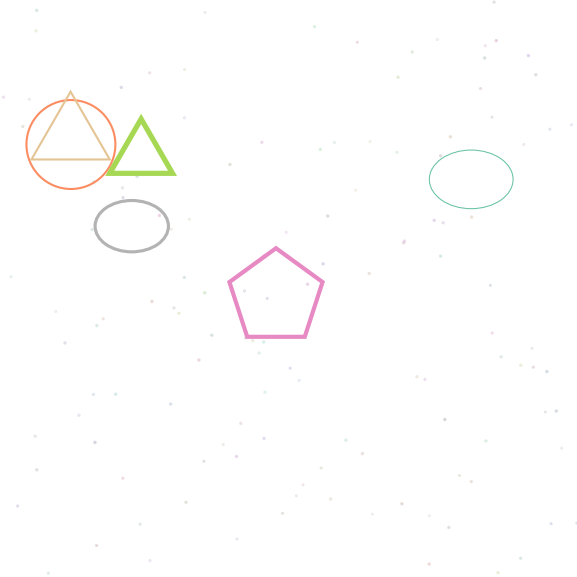[{"shape": "oval", "thickness": 0.5, "radius": 0.36, "center": [0.816, 0.689]}, {"shape": "circle", "thickness": 1, "radius": 0.39, "center": [0.123, 0.749]}, {"shape": "pentagon", "thickness": 2, "radius": 0.42, "center": [0.478, 0.485]}, {"shape": "triangle", "thickness": 2.5, "radius": 0.31, "center": [0.244, 0.73]}, {"shape": "triangle", "thickness": 1, "radius": 0.39, "center": [0.122, 0.762]}, {"shape": "oval", "thickness": 1.5, "radius": 0.32, "center": [0.228, 0.607]}]